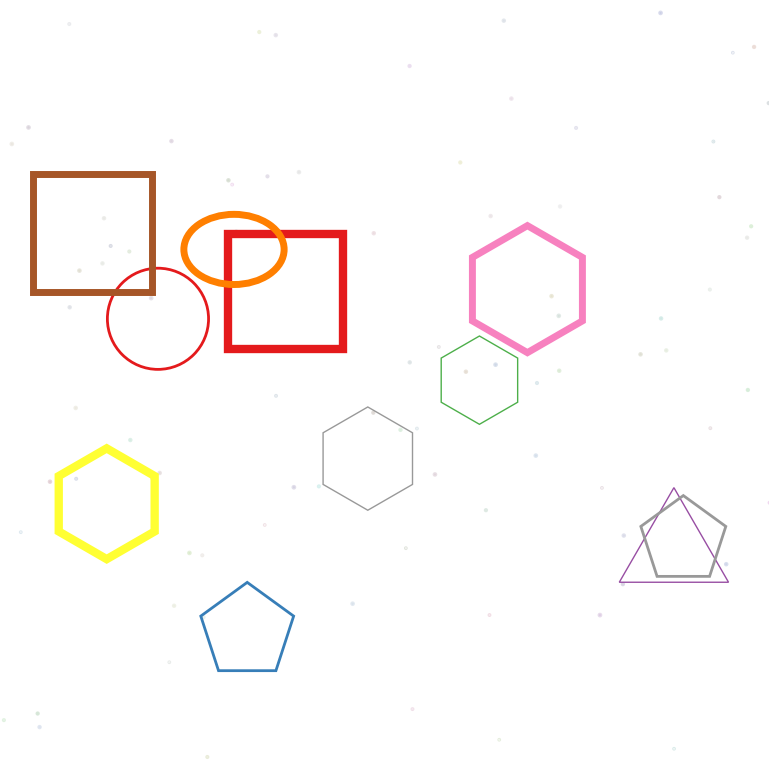[{"shape": "square", "thickness": 3, "radius": 0.37, "center": [0.371, 0.621]}, {"shape": "circle", "thickness": 1, "radius": 0.33, "center": [0.205, 0.586]}, {"shape": "pentagon", "thickness": 1, "radius": 0.32, "center": [0.321, 0.18]}, {"shape": "hexagon", "thickness": 0.5, "radius": 0.29, "center": [0.623, 0.506]}, {"shape": "triangle", "thickness": 0.5, "radius": 0.41, "center": [0.875, 0.285]}, {"shape": "oval", "thickness": 2.5, "radius": 0.33, "center": [0.304, 0.676]}, {"shape": "hexagon", "thickness": 3, "radius": 0.36, "center": [0.139, 0.346]}, {"shape": "square", "thickness": 2.5, "radius": 0.38, "center": [0.12, 0.697]}, {"shape": "hexagon", "thickness": 2.5, "radius": 0.41, "center": [0.685, 0.624]}, {"shape": "hexagon", "thickness": 0.5, "radius": 0.34, "center": [0.478, 0.404]}, {"shape": "pentagon", "thickness": 1, "radius": 0.29, "center": [0.887, 0.298]}]